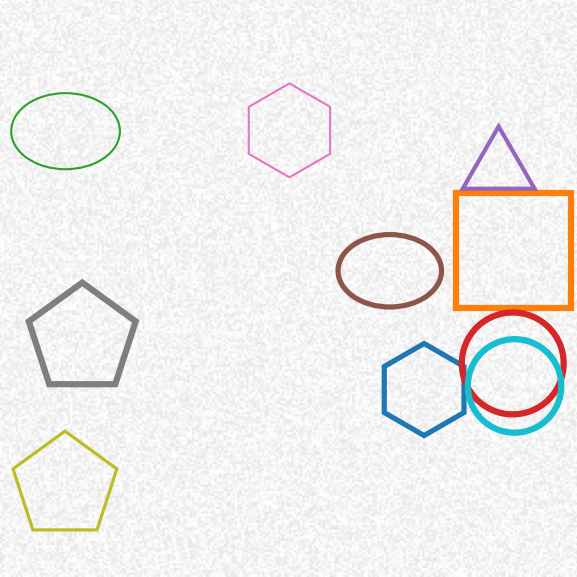[{"shape": "hexagon", "thickness": 2.5, "radius": 0.4, "center": [0.734, 0.325]}, {"shape": "square", "thickness": 3, "radius": 0.5, "center": [0.889, 0.566]}, {"shape": "oval", "thickness": 1, "radius": 0.47, "center": [0.114, 0.772]}, {"shape": "circle", "thickness": 3, "radius": 0.44, "center": [0.888, 0.37]}, {"shape": "triangle", "thickness": 2, "radius": 0.36, "center": [0.863, 0.708]}, {"shape": "oval", "thickness": 2.5, "radius": 0.45, "center": [0.675, 0.53]}, {"shape": "hexagon", "thickness": 1, "radius": 0.41, "center": [0.501, 0.773]}, {"shape": "pentagon", "thickness": 3, "radius": 0.49, "center": [0.142, 0.413]}, {"shape": "pentagon", "thickness": 1.5, "radius": 0.47, "center": [0.112, 0.158]}, {"shape": "circle", "thickness": 3, "radius": 0.4, "center": [0.891, 0.331]}]